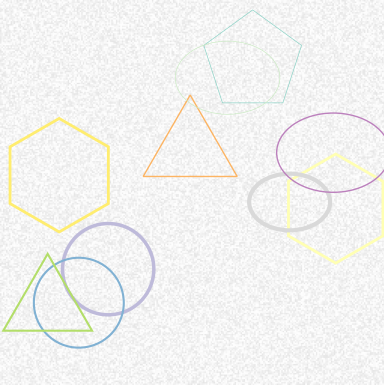[{"shape": "pentagon", "thickness": 0.5, "radius": 0.67, "center": [0.656, 0.841]}, {"shape": "hexagon", "thickness": 2, "radius": 0.71, "center": [0.872, 0.458]}, {"shape": "circle", "thickness": 2.5, "radius": 0.59, "center": [0.281, 0.301]}, {"shape": "circle", "thickness": 1.5, "radius": 0.58, "center": [0.205, 0.214]}, {"shape": "triangle", "thickness": 1, "radius": 0.7, "center": [0.494, 0.612]}, {"shape": "triangle", "thickness": 1.5, "radius": 0.67, "center": [0.124, 0.208]}, {"shape": "oval", "thickness": 3, "radius": 0.53, "center": [0.752, 0.475]}, {"shape": "oval", "thickness": 1, "radius": 0.74, "center": [0.866, 0.603]}, {"shape": "oval", "thickness": 0.5, "radius": 0.68, "center": [0.591, 0.798]}, {"shape": "hexagon", "thickness": 2, "radius": 0.74, "center": [0.154, 0.545]}]